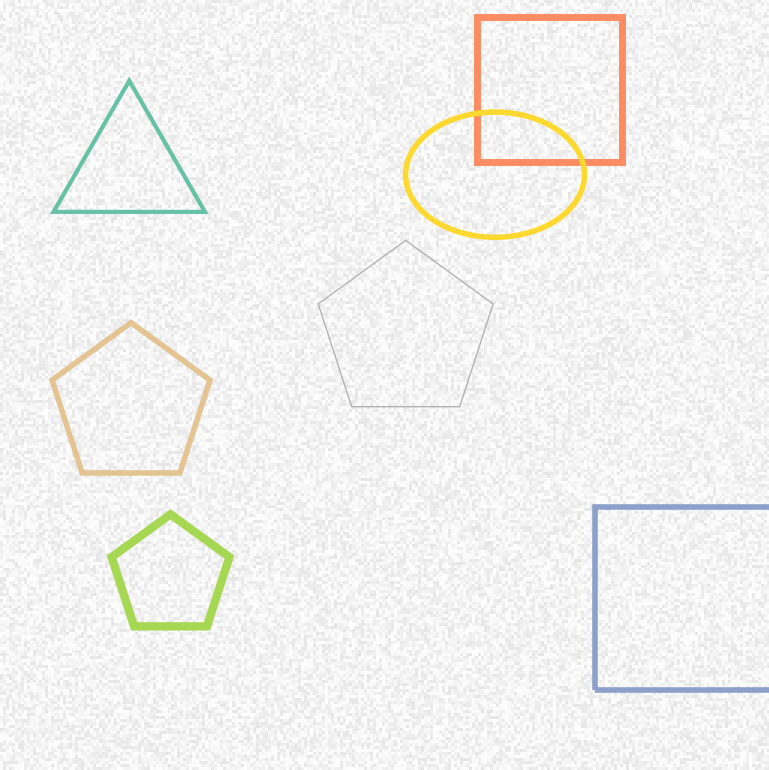[{"shape": "triangle", "thickness": 1.5, "radius": 0.57, "center": [0.168, 0.782]}, {"shape": "square", "thickness": 2.5, "radius": 0.47, "center": [0.713, 0.884]}, {"shape": "square", "thickness": 2, "radius": 0.6, "center": [0.891, 0.223]}, {"shape": "pentagon", "thickness": 3, "radius": 0.4, "center": [0.221, 0.252]}, {"shape": "oval", "thickness": 2, "radius": 0.58, "center": [0.643, 0.773]}, {"shape": "pentagon", "thickness": 2, "radius": 0.54, "center": [0.17, 0.473]}, {"shape": "pentagon", "thickness": 0.5, "radius": 0.6, "center": [0.527, 0.568]}]